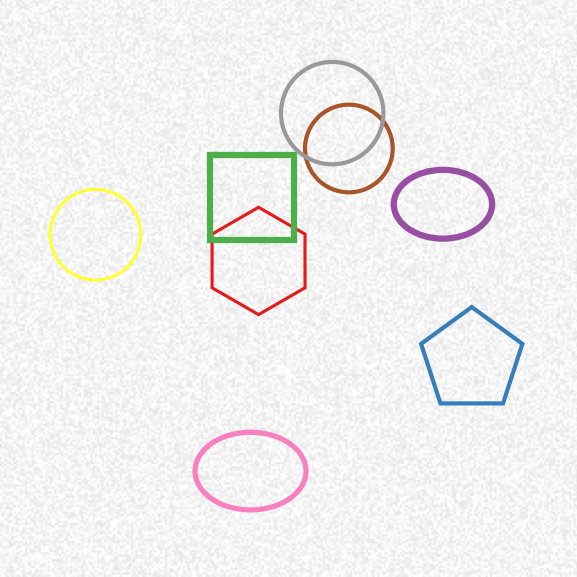[{"shape": "hexagon", "thickness": 1.5, "radius": 0.46, "center": [0.448, 0.547]}, {"shape": "pentagon", "thickness": 2, "radius": 0.46, "center": [0.817, 0.375]}, {"shape": "square", "thickness": 3, "radius": 0.37, "center": [0.437, 0.657]}, {"shape": "oval", "thickness": 3, "radius": 0.43, "center": [0.767, 0.645]}, {"shape": "circle", "thickness": 1.5, "radius": 0.39, "center": [0.165, 0.593]}, {"shape": "circle", "thickness": 2, "radius": 0.38, "center": [0.604, 0.742]}, {"shape": "oval", "thickness": 2.5, "radius": 0.48, "center": [0.434, 0.183]}, {"shape": "circle", "thickness": 2, "radius": 0.44, "center": [0.575, 0.803]}]